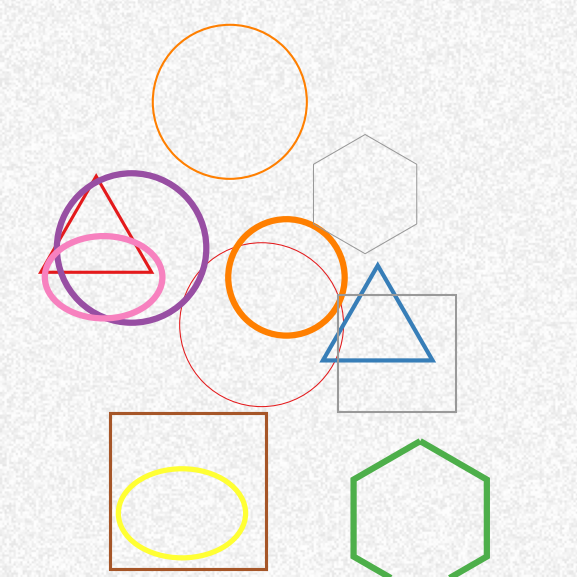[{"shape": "triangle", "thickness": 1.5, "radius": 0.55, "center": [0.167, 0.583]}, {"shape": "circle", "thickness": 0.5, "radius": 0.71, "center": [0.453, 0.437]}, {"shape": "triangle", "thickness": 2, "radius": 0.55, "center": [0.654, 0.43]}, {"shape": "hexagon", "thickness": 3, "radius": 0.67, "center": [0.728, 0.102]}, {"shape": "circle", "thickness": 3, "radius": 0.65, "center": [0.228, 0.57]}, {"shape": "circle", "thickness": 3, "radius": 0.5, "center": [0.496, 0.519]}, {"shape": "circle", "thickness": 1, "radius": 0.67, "center": [0.398, 0.823]}, {"shape": "oval", "thickness": 2.5, "radius": 0.55, "center": [0.315, 0.11]}, {"shape": "square", "thickness": 1.5, "radius": 0.67, "center": [0.325, 0.149]}, {"shape": "oval", "thickness": 3, "radius": 0.51, "center": [0.179, 0.519]}, {"shape": "hexagon", "thickness": 0.5, "radius": 0.52, "center": [0.632, 0.663]}, {"shape": "square", "thickness": 1, "radius": 0.51, "center": [0.688, 0.387]}]